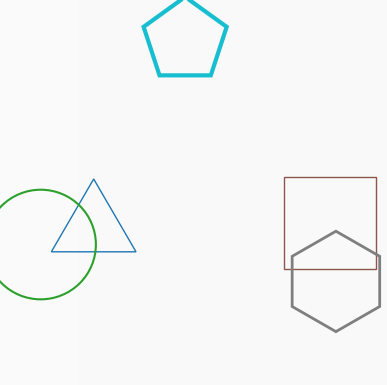[{"shape": "triangle", "thickness": 1, "radius": 0.63, "center": [0.242, 0.409]}, {"shape": "circle", "thickness": 1.5, "radius": 0.71, "center": [0.105, 0.365]}, {"shape": "square", "thickness": 1, "radius": 0.59, "center": [0.853, 0.421]}, {"shape": "hexagon", "thickness": 2, "radius": 0.65, "center": [0.867, 0.269]}, {"shape": "pentagon", "thickness": 3, "radius": 0.56, "center": [0.478, 0.895]}]